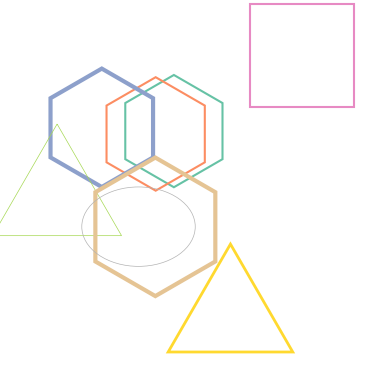[{"shape": "hexagon", "thickness": 1.5, "radius": 0.73, "center": [0.452, 0.659]}, {"shape": "hexagon", "thickness": 1.5, "radius": 0.74, "center": [0.404, 0.652]}, {"shape": "hexagon", "thickness": 3, "radius": 0.77, "center": [0.264, 0.668]}, {"shape": "square", "thickness": 1.5, "radius": 0.67, "center": [0.785, 0.856]}, {"shape": "triangle", "thickness": 0.5, "radius": 0.97, "center": [0.148, 0.485]}, {"shape": "triangle", "thickness": 2, "radius": 0.93, "center": [0.599, 0.179]}, {"shape": "hexagon", "thickness": 3, "radius": 0.9, "center": [0.404, 0.411]}, {"shape": "oval", "thickness": 0.5, "radius": 0.74, "center": [0.36, 0.411]}]